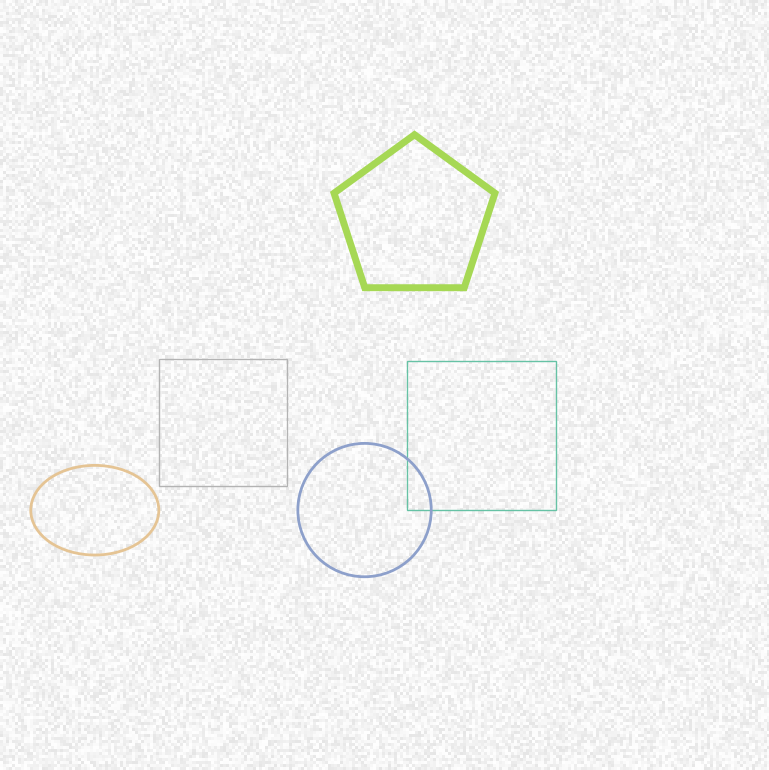[{"shape": "square", "thickness": 0.5, "radius": 0.48, "center": [0.625, 0.434]}, {"shape": "circle", "thickness": 1, "radius": 0.43, "center": [0.473, 0.338]}, {"shape": "pentagon", "thickness": 2.5, "radius": 0.55, "center": [0.538, 0.715]}, {"shape": "oval", "thickness": 1, "radius": 0.42, "center": [0.123, 0.337]}, {"shape": "square", "thickness": 0.5, "radius": 0.41, "center": [0.29, 0.451]}]